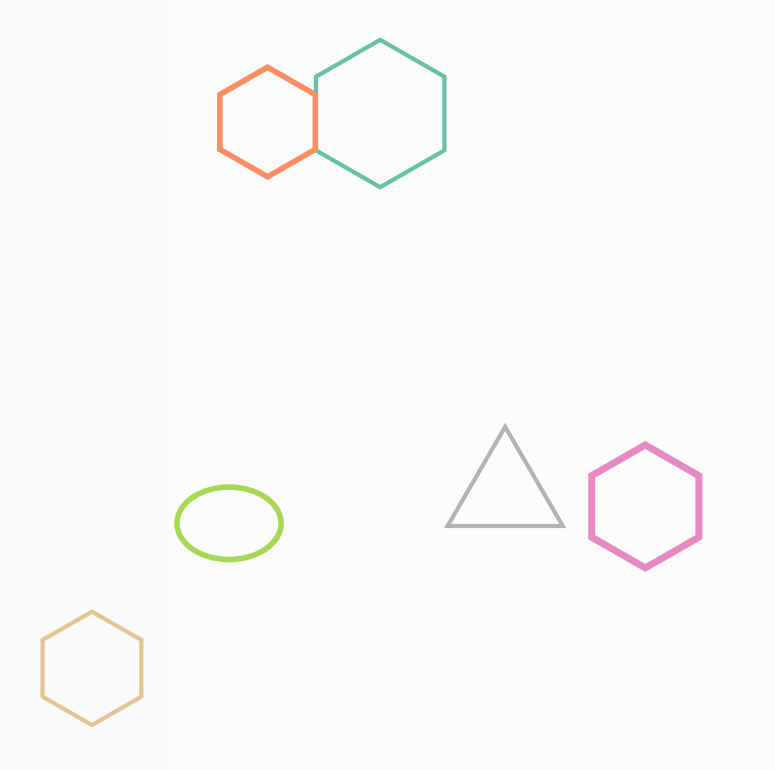[{"shape": "hexagon", "thickness": 1.5, "radius": 0.48, "center": [0.491, 0.853]}, {"shape": "hexagon", "thickness": 2, "radius": 0.36, "center": [0.345, 0.842]}, {"shape": "hexagon", "thickness": 2.5, "radius": 0.4, "center": [0.833, 0.342]}, {"shape": "oval", "thickness": 2, "radius": 0.34, "center": [0.296, 0.32]}, {"shape": "hexagon", "thickness": 1.5, "radius": 0.37, "center": [0.119, 0.132]}, {"shape": "triangle", "thickness": 1.5, "radius": 0.43, "center": [0.652, 0.36]}]